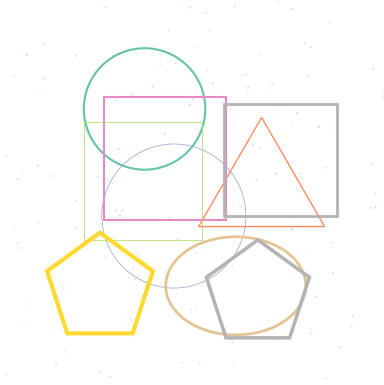[{"shape": "circle", "thickness": 1.5, "radius": 0.79, "center": [0.375, 0.717]}, {"shape": "triangle", "thickness": 1, "radius": 0.94, "center": [0.68, 0.506]}, {"shape": "circle", "thickness": 0.5, "radius": 0.94, "center": [0.452, 0.439]}, {"shape": "square", "thickness": 1.5, "radius": 0.8, "center": [0.428, 0.588]}, {"shape": "square", "thickness": 0.5, "radius": 0.77, "center": [0.371, 0.531]}, {"shape": "pentagon", "thickness": 3, "radius": 0.72, "center": [0.26, 0.251]}, {"shape": "oval", "thickness": 2, "radius": 0.91, "center": [0.612, 0.258]}, {"shape": "square", "thickness": 2, "radius": 0.73, "center": [0.729, 0.584]}, {"shape": "pentagon", "thickness": 2.5, "radius": 0.7, "center": [0.67, 0.236]}]